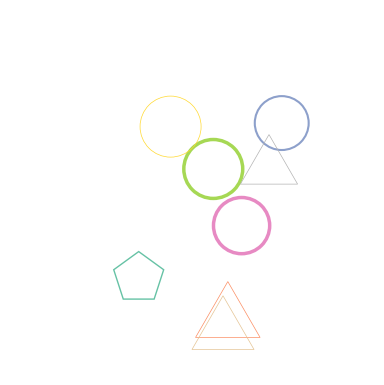[{"shape": "pentagon", "thickness": 1, "radius": 0.34, "center": [0.36, 0.278]}, {"shape": "triangle", "thickness": 0.5, "radius": 0.48, "center": [0.592, 0.172]}, {"shape": "circle", "thickness": 1.5, "radius": 0.35, "center": [0.732, 0.68]}, {"shape": "circle", "thickness": 2.5, "radius": 0.36, "center": [0.628, 0.414]}, {"shape": "circle", "thickness": 2.5, "radius": 0.38, "center": [0.554, 0.561]}, {"shape": "circle", "thickness": 0.5, "radius": 0.4, "center": [0.443, 0.671]}, {"shape": "triangle", "thickness": 0.5, "radius": 0.47, "center": [0.579, 0.139]}, {"shape": "triangle", "thickness": 0.5, "radius": 0.43, "center": [0.699, 0.565]}]